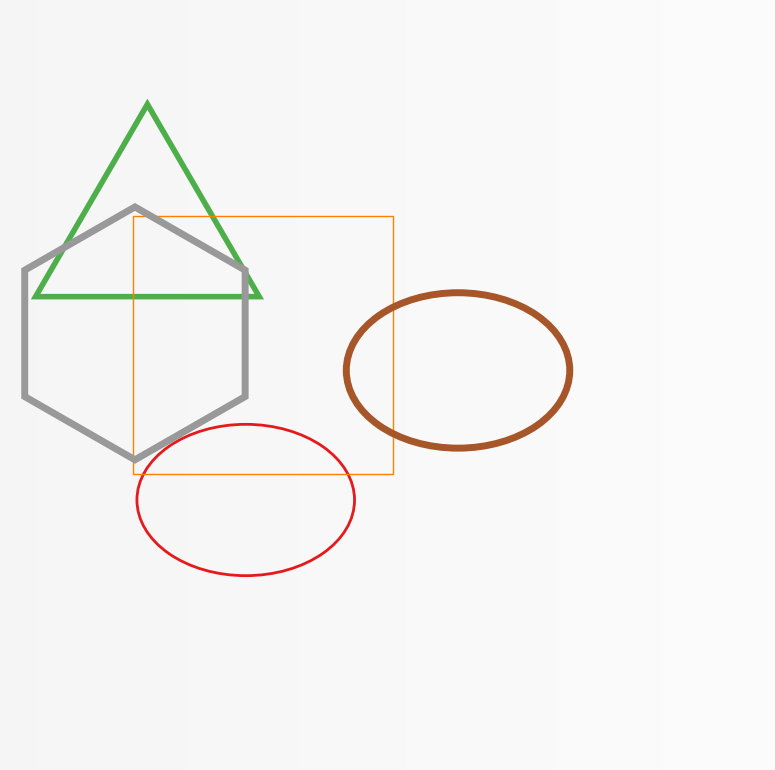[{"shape": "oval", "thickness": 1, "radius": 0.7, "center": [0.317, 0.351]}, {"shape": "triangle", "thickness": 2, "radius": 0.83, "center": [0.19, 0.698]}, {"shape": "square", "thickness": 0.5, "radius": 0.84, "center": [0.339, 0.552]}, {"shape": "oval", "thickness": 2.5, "radius": 0.72, "center": [0.591, 0.519]}, {"shape": "hexagon", "thickness": 2.5, "radius": 0.82, "center": [0.174, 0.567]}]